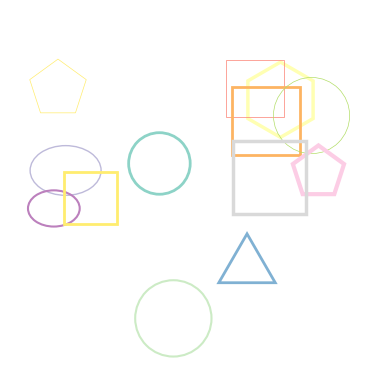[{"shape": "circle", "thickness": 2, "radius": 0.4, "center": [0.414, 0.575]}, {"shape": "hexagon", "thickness": 2.5, "radius": 0.49, "center": [0.729, 0.741]}, {"shape": "oval", "thickness": 1, "radius": 0.46, "center": [0.17, 0.557]}, {"shape": "square", "thickness": 0.5, "radius": 0.37, "center": [0.662, 0.77]}, {"shape": "triangle", "thickness": 2, "radius": 0.42, "center": [0.642, 0.308]}, {"shape": "square", "thickness": 2, "radius": 0.44, "center": [0.69, 0.685]}, {"shape": "circle", "thickness": 0.5, "radius": 0.49, "center": [0.809, 0.7]}, {"shape": "pentagon", "thickness": 3, "radius": 0.35, "center": [0.827, 0.552]}, {"shape": "square", "thickness": 2.5, "radius": 0.47, "center": [0.701, 0.539]}, {"shape": "oval", "thickness": 1.5, "radius": 0.34, "center": [0.14, 0.459]}, {"shape": "circle", "thickness": 1.5, "radius": 0.5, "center": [0.45, 0.173]}, {"shape": "pentagon", "thickness": 0.5, "radius": 0.39, "center": [0.151, 0.769]}, {"shape": "square", "thickness": 2, "radius": 0.34, "center": [0.235, 0.485]}]